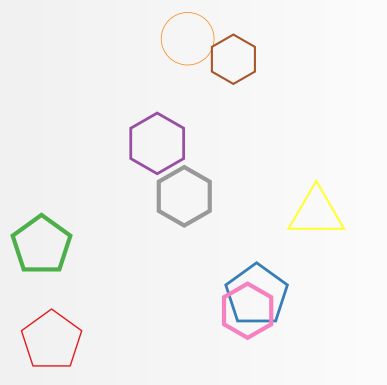[{"shape": "pentagon", "thickness": 1, "radius": 0.41, "center": [0.133, 0.116]}, {"shape": "pentagon", "thickness": 2, "radius": 0.42, "center": [0.662, 0.234]}, {"shape": "pentagon", "thickness": 3, "radius": 0.39, "center": [0.107, 0.364]}, {"shape": "hexagon", "thickness": 2, "radius": 0.39, "center": [0.406, 0.628]}, {"shape": "circle", "thickness": 0.5, "radius": 0.34, "center": [0.484, 0.899]}, {"shape": "triangle", "thickness": 1.5, "radius": 0.41, "center": [0.816, 0.447]}, {"shape": "hexagon", "thickness": 1.5, "radius": 0.32, "center": [0.602, 0.846]}, {"shape": "hexagon", "thickness": 3, "radius": 0.35, "center": [0.639, 0.193]}, {"shape": "hexagon", "thickness": 3, "radius": 0.38, "center": [0.476, 0.49]}]